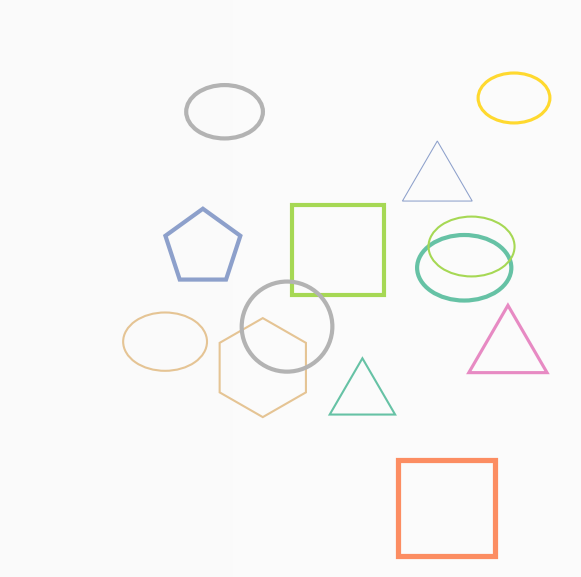[{"shape": "oval", "thickness": 2, "radius": 0.41, "center": [0.799, 0.535]}, {"shape": "triangle", "thickness": 1, "radius": 0.32, "center": [0.624, 0.314]}, {"shape": "square", "thickness": 2.5, "radius": 0.42, "center": [0.769, 0.119]}, {"shape": "pentagon", "thickness": 2, "radius": 0.34, "center": [0.349, 0.57]}, {"shape": "triangle", "thickness": 0.5, "radius": 0.35, "center": [0.752, 0.686]}, {"shape": "triangle", "thickness": 1.5, "radius": 0.39, "center": [0.874, 0.393]}, {"shape": "oval", "thickness": 1, "radius": 0.37, "center": [0.811, 0.572]}, {"shape": "square", "thickness": 2, "radius": 0.39, "center": [0.582, 0.566]}, {"shape": "oval", "thickness": 1.5, "radius": 0.31, "center": [0.884, 0.829]}, {"shape": "oval", "thickness": 1, "radius": 0.36, "center": [0.284, 0.408]}, {"shape": "hexagon", "thickness": 1, "radius": 0.43, "center": [0.452, 0.363]}, {"shape": "oval", "thickness": 2, "radius": 0.33, "center": [0.386, 0.806]}, {"shape": "circle", "thickness": 2, "radius": 0.39, "center": [0.494, 0.434]}]